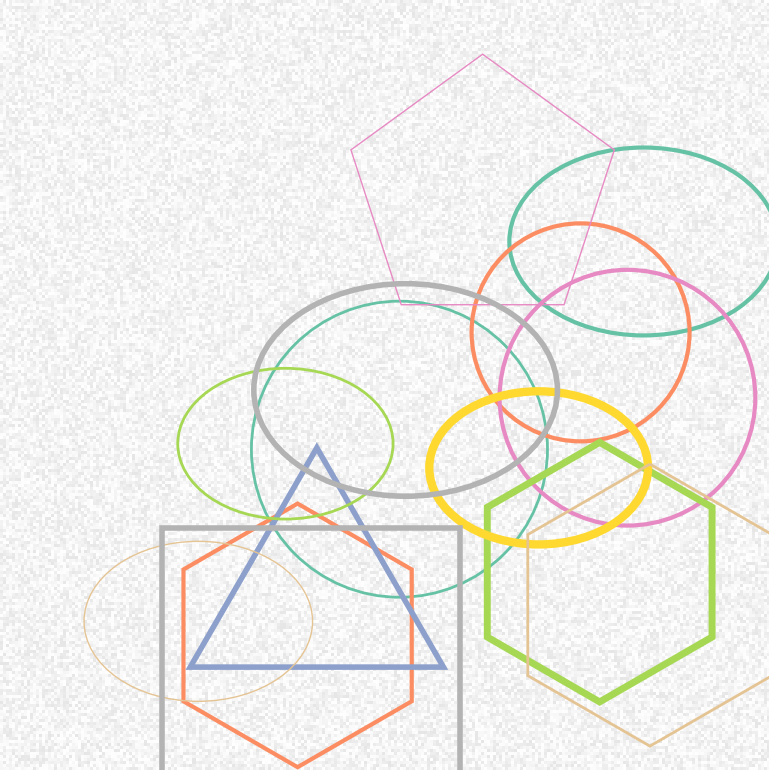[{"shape": "oval", "thickness": 1.5, "radius": 0.87, "center": [0.836, 0.686]}, {"shape": "circle", "thickness": 1, "radius": 0.96, "center": [0.519, 0.417]}, {"shape": "hexagon", "thickness": 1.5, "radius": 0.86, "center": [0.387, 0.175]}, {"shape": "circle", "thickness": 1.5, "radius": 0.71, "center": [0.754, 0.568]}, {"shape": "triangle", "thickness": 2, "radius": 0.95, "center": [0.411, 0.229]}, {"shape": "pentagon", "thickness": 0.5, "radius": 0.9, "center": [0.627, 0.75]}, {"shape": "circle", "thickness": 1.5, "radius": 0.83, "center": [0.815, 0.483]}, {"shape": "hexagon", "thickness": 2.5, "radius": 0.84, "center": [0.779, 0.257]}, {"shape": "oval", "thickness": 1, "radius": 0.7, "center": [0.371, 0.424]}, {"shape": "oval", "thickness": 3, "radius": 0.71, "center": [0.7, 0.392]}, {"shape": "oval", "thickness": 0.5, "radius": 0.74, "center": [0.258, 0.193]}, {"shape": "hexagon", "thickness": 1, "radius": 0.92, "center": [0.844, 0.214]}, {"shape": "square", "thickness": 2, "radius": 0.97, "center": [0.404, 0.12]}, {"shape": "oval", "thickness": 2, "radius": 0.99, "center": [0.527, 0.494]}]